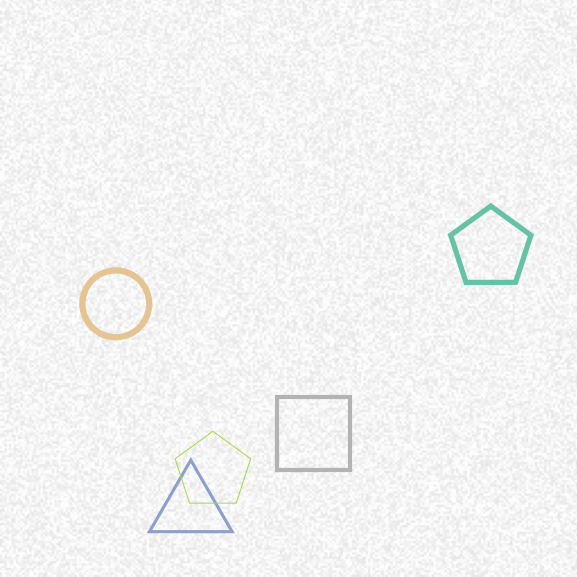[{"shape": "pentagon", "thickness": 2.5, "radius": 0.37, "center": [0.85, 0.569]}, {"shape": "triangle", "thickness": 1.5, "radius": 0.41, "center": [0.33, 0.12]}, {"shape": "pentagon", "thickness": 0.5, "radius": 0.34, "center": [0.369, 0.184]}, {"shape": "circle", "thickness": 3, "radius": 0.29, "center": [0.201, 0.473]}, {"shape": "square", "thickness": 2, "radius": 0.32, "center": [0.542, 0.248]}]